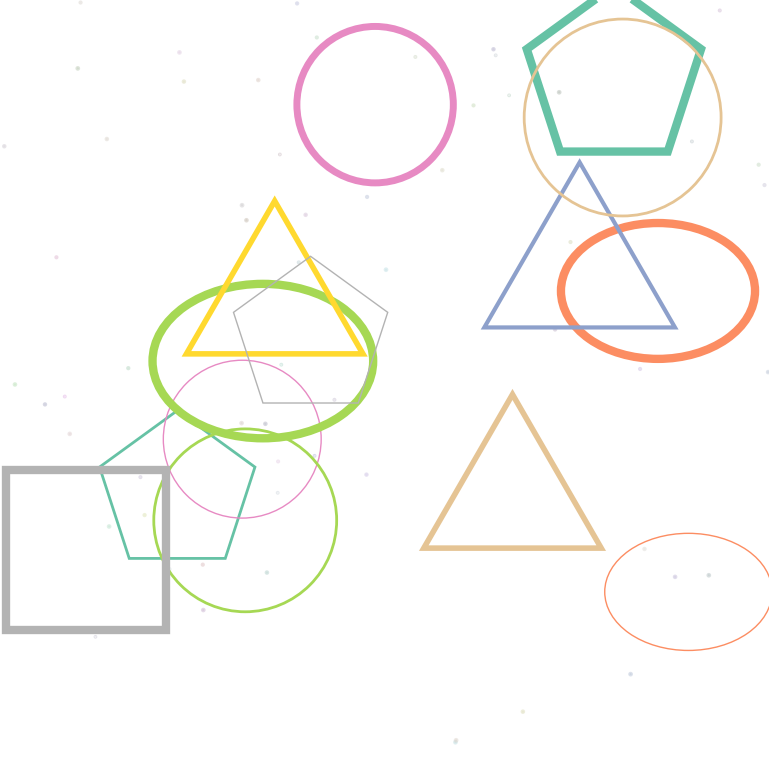[{"shape": "pentagon", "thickness": 3, "radius": 0.6, "center": [0.797, 0.899]}, {"shape": "pentagon", "thickness": 1, "radius": 0.53, "center": [0.23, 0.361]}, {"shape": "oval", "thickness": 0.5, "radius": 0.54, "center": [0.894, 0.231]}, {"shape": "oval", "thickness": 3, "radius": 0.63, "center": [0.855, 0.622]}, {"shape": "triangle", "thickness": 1.5, "radius": 0.71, "center": [0.753, 0.646]}, {"shape": "circle", "thickness": 2.5, "radius": 0.51, "center": [0.487, 0.864]}, {"shape": "circle", "thickness": 0.5, "radius": 0.51, "center": [0.315, 0.43]}, {"shape": "oval", "thickness": 3, "radius": 0.72, "center": [0.341, 0.531]}, {"shape": "circle", "thickness": 1, "radius": 0.59, "center": [0.318, 0.324]}, {"shape": "triangle", "thickness": 2, "radius": 0.66, "center": [0.357, 0.607]}, {"shape": "triangle", "thickness": 2, "radius": 0.67, "center": [0.666, 0.355]}, {"shape": "circle", "thickness": 1, "radius": 0.64, "center": [0.809, 0.847]}, {"shape": "square", "thickness": 3, "radius": 0.52, "center": [0.112, 0.286]}, {"shape": "pentagon", "thickness": 0.5, "radius": 0.53, "center": [0.403, 0.562]}]